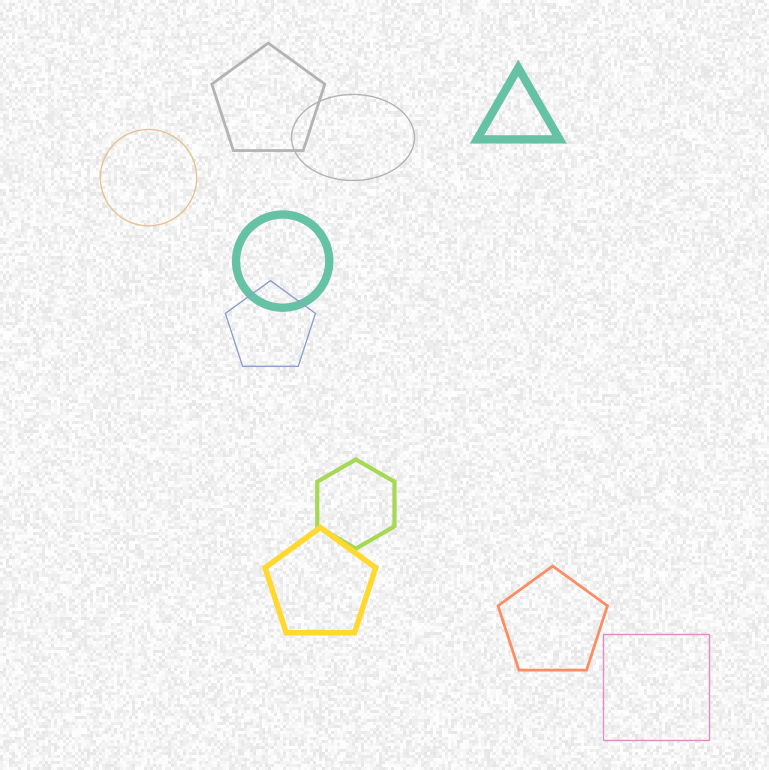[{"shape": "circle", "thickness": 3, "radius": 0.3, "center": [0.367, 0.661]}, {"shape": "triangle", "thickness": 3, "radius": 0.31, "center": [0.673, 0.85]}, {"shape": "pentagon", "thickness": 1, "radius": 0.37, "center": [0.718, 0.19]}, {"shape": "pentagon", "thickness": 0.5, "radius": 0.31, "center": [0.351, 0.574]}, {"shape": "square", "thickness": 0.5, "radius": 0.34, "center": [0.852, 0.107]}, {"shape": "hexagon", "thickness": 1.5, "radius": 0.29, "center": [0.462, 0.345]}, {"shape": "pentagon", "thickness": 2, "radius": 0.38, "center": [0.416, 0.239]}, {"shape": "circle", "thickness": 0.5, "radius": 0.31, "center": [0.193, 0.769]}, {"shape": "pentagon", "thickness": 1, "radius": 0.39, "center": [0.348, 0.867]}, {"shape": "oval", "thickness": 0.5, "radius": 0.4, "center": [0.458, 0.821]}]